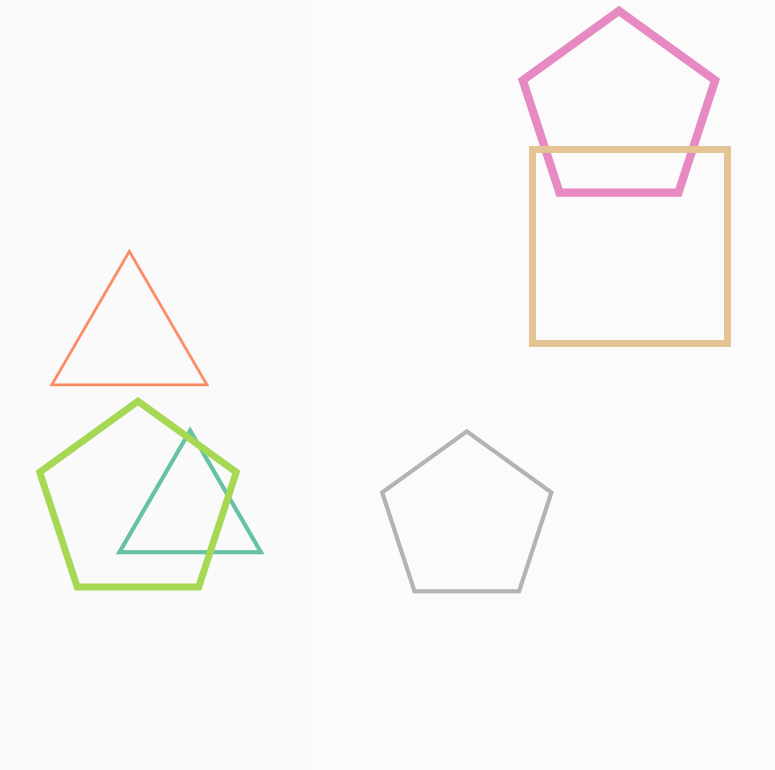[{"shape": "triangle", "thickness": 1.5, "radius": 0.53, "center": [0.245, 0.336]}, {"shape": "triangle", "thickness": 1, "radius": 0.58, "center": [0.167, 0.558]}, {"shape": "pentagon", "thickness": 3, "radius": 0.65, "center": [0.799, 0.855]}, {"shape": "pentagon", "thickness": 2.5, "radius": 0.67, "center": [0.178, 0.346]}, {"shape": "square", "thickness": 2.5, "radius": 0.63, "center": [0.813, 0.681]}, {"shape": "pentagon", "thickness": 1.5, "radius": 0.57, "center": [0.602, 0.325]}]